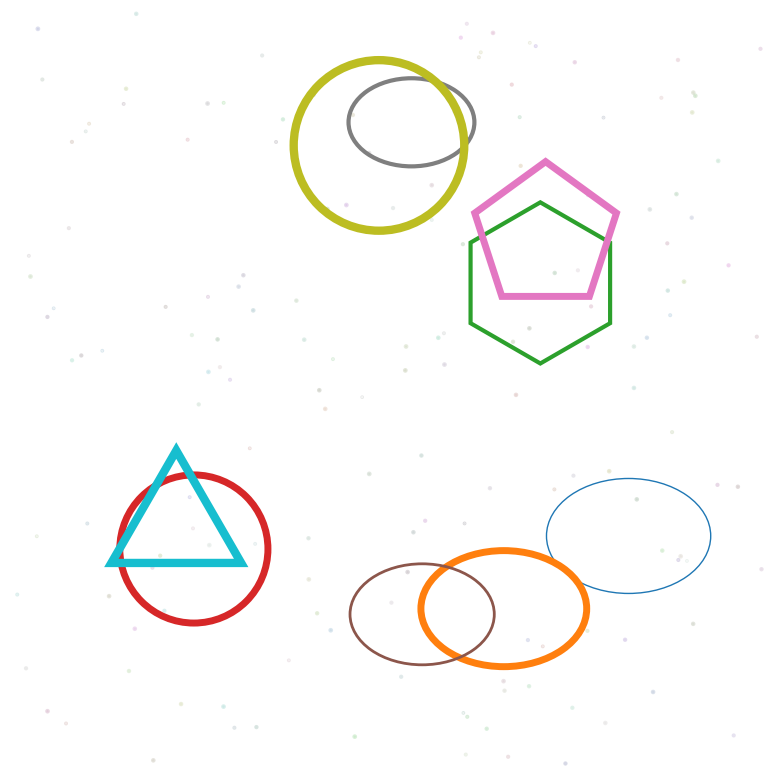[{"shape": "oval", "thickness": 0.5, "radius": 0.53, "center": [0.816, 0.304]}, {"shape": "oval", "thickness": 2.5, "radius": 0.54, "center": [0.654, 0.21]}, {"shape": "hexagon", "thickness": 1.5, "radius": 0.52, "center": [0.702, 0.633]}, {"shape": "circle", "thickness": 2.5, "radius": 0.48, "center": [0.252, 0.287]}, {"shape": "oval", "thickness": 1, "radius": 0.47, "center": [0.548, 0.202]}, {"shape": "pentagon", "thickness": 2.5, "radius": 0.48, "center": [0.709, 0.693]}, {"shape": "oval", "thickness": 1.5, "radius": 0.41, "center": [0.534, 0.841]}, {"shape": "circle", "thickness": 3, "radius": 0.55, "center": [0.492, 0.811]}, {"shape": "triangle", "thickness": 3, "radius": 0.49, "center": [0.229, 0.318]}]